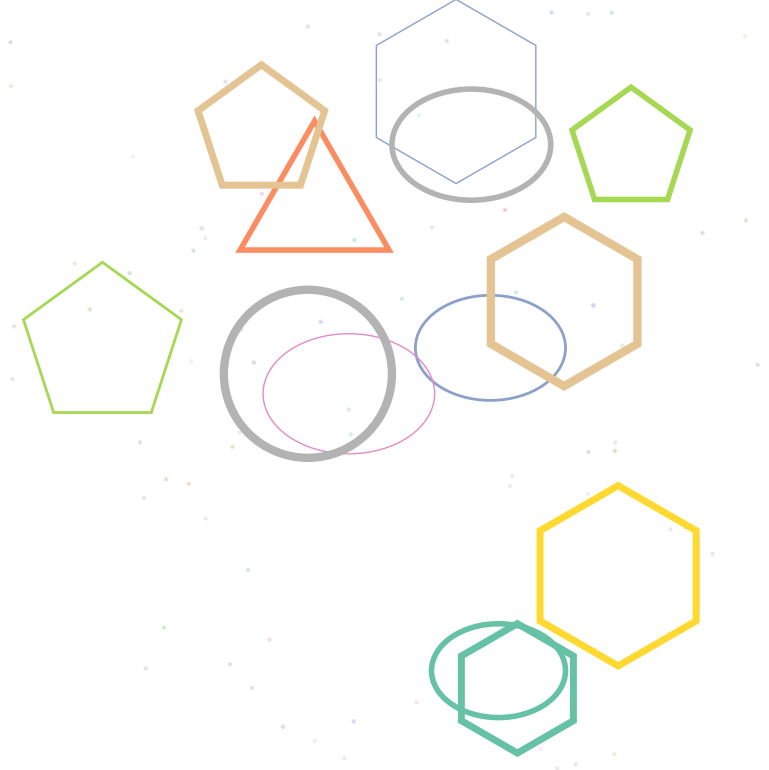[{"shape": "hexagon", "thickness": 2.5, "radius": 0.42, "center": [0.672, 0.106]}, {"shape": "oval", "thickness": 2, "radius": 0.44, "center": [0.647, 0.129]}, {"shape": "triangle", "thickness": 2, "radius": 0.56, "center": [0.409, 0.731]}, {"shape": "hexagon", "thickness": 0.5, "radius": 0.6, "center": [0.592, 0.881]}, {"shape": "oval", "thickness": 1, "radius": 0.49, "center": [0.637, 0.548]}, {"shape": "oval", "thickness": 0.5, "radius": 0.56, "center": [0.453, 0.489]}, {"shape": "pentagon", "thickness": 1, "radius": 0.54, "center": [0.133, 0.552]}, {"shape": "pentagon", "thickness": 2, "radius": 0.4, "center": [0.82, 0.806]}, {"shape": "hexagon", "thickness": 2.5, "radius": 0.59, "center": [0.803, 0.252]}, {"shape": "pentagon", "thickness": 2.5, "radius": 0.43, "center": [0.339, 0.829]}, {"shape": "hexagon", "thickness": 3, "radius": 0.55, "center": [0.733, 0.608]}, {"shape": "oval", "thickness": 2, "radius": 0.52, "center": [0.612, 0.812]}, {"shape": "circle", "thickness": 3, "radius": 0.55, "center": [0.4, 0.515]}]